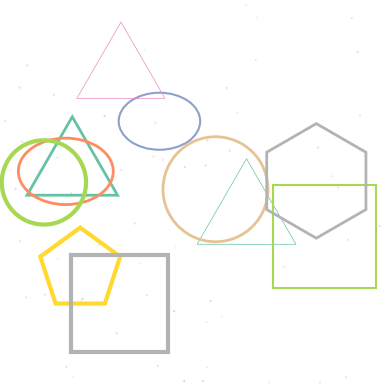[{"shape": "triangle", "thickness": 2, "radius": 0.68, "center": [0.188, 0.561]}, {"shape": "triangle", "thickness": 0.5, "radius": 0.74, "center": [0.64, 0.44]}, {"shape": "oval", "thickness": 2, "radius": 0.62, "center": [0.171, 0.555]}, {"shape": "oval", "thickness": 1.5, "radius": 0.53, "center": [0.414, 0.685]}, {"shape": "triangle", "thickness": 0.5, "radius": 0.66, "center": [0.314, 0.81]}, {"shape": "circle", "thickness": 3, "radius": 0.55, "center": [0.114, 0.526]}, {"shape": "square", "thickness": 1.5, "radius": 0.67, "center": [0.843, 0.386]}, {"shape": "pentagon", "thickness": 3, "radius": 0.54, "center": [0.208, 0.3]}, {"shape": "circle", "thickness": 2, "radius": 0.68, "center": [0.56, 0.508]}, {"shape": "hexagon", "thickness": 2, "radius": 0.74, "center": [0.822, 0.53]}, {"shape": "square", "thickness": 3, "radius": 0.63, "center": [0.311, 0.212]}]